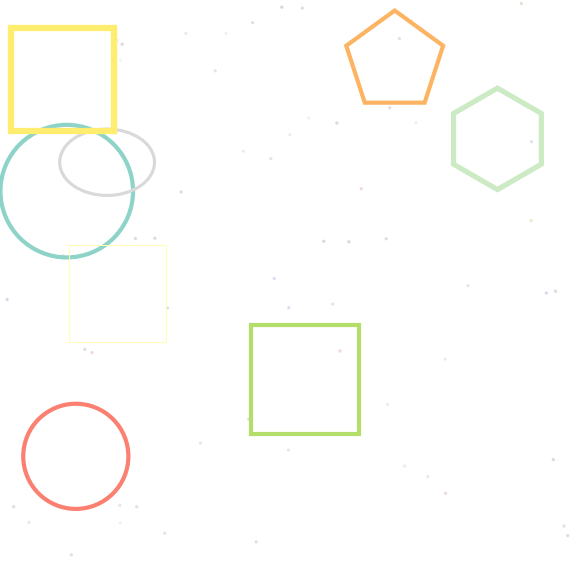[{"shape": "circle", "thickness": 2, "radius": 0.57, "center": [0.116, 0.668]}, {"shape": "square", "thickness": 0.5, "radius": 0.42, "center": [0.203, 0.491]}, {"shape": "circle", "thickness": 2, "radius": 0.46, "center": [0.131, 0.209]}, {"shape": "pentagon", "thickness": 2, "radius": 0.44, "center": [0.683, 0.893]}, {"shape": "square", "thickness": 2, "radius": 0.47, "center": [0.528, 0.342]}, {"shape": "oval", "thickness": 1.5, "radius": 0.41, "center": [0.185, 0.718]}, {"shape": "hexagon", "thickness": 2.5, "radius": 0.44, "center": [0.861, 0.759]}, {"shape": "square", "thickness": 3, "radius": 0.45, "center": [0.108, 0.861]}]